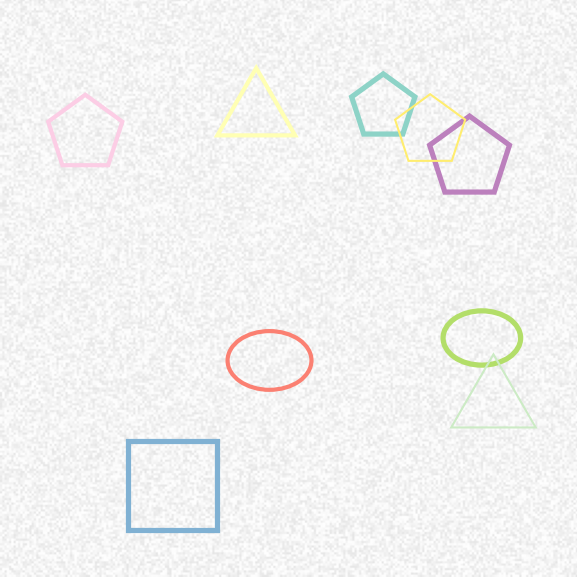[{"shape": "pentagon", "thickness": 2.5, "radius": 0.29, "center": [0.664, 0.814]}, {"shape": "triangle", "thickness": 2, "radius": 0.39, "center": [0.444, 0.804]}, {"shape": "oval", "thickness": 2, "radius": 0.36, "center": [0.467, 0.375]}, {"shape": "square", "thickness": 2.5, "radius": 0.39, "center": [0.298, 0.159]}, {"shape": "oval", "thickness": 2.5, "radius": 0.34, "center": [0.834, 0.414]}, {"shape": "pentagon", "thickness": 2, "radius": 0.34, "center": [0.148, 0.768]}, {"shape": "pentagon", "thickness": 2.5, "radius": 0.36, "center": [0.813, 0.725]}, {"shape": "triangle", "thickness": 1, "radius": 0.42, "center": [0.854, 0.301]}, {"shape": "pentagon", "thickness": 1, "radius": 0.32, "center": [0.745, 0.772]}]